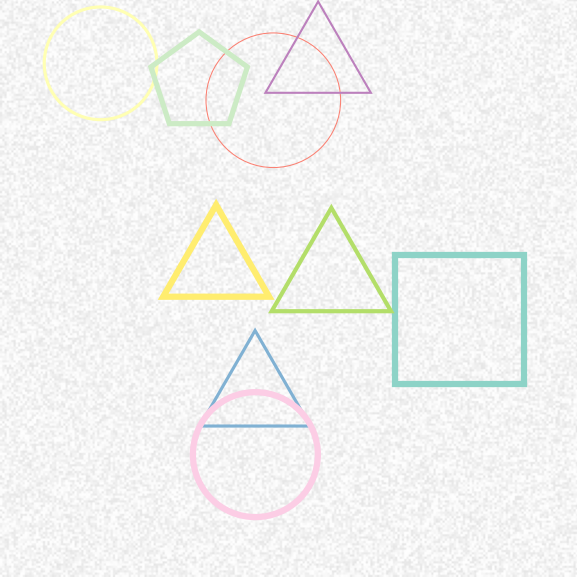[{"shape": "square", "thickness": 3, "radius": 0.56, "center": [0.796, 0.446]}, {"shape": "circle", "thickness": 1.5, "radius": 0.49, "center": [0.174, 0.889]}, {"shape": "circle", "thickness": 0.5, "radius": 0.58, "center": [0.473, 0.826]}, {"shape": "triangle", "thickness": 1.5, "radius": 0.55, "center": [0.442, 0.317]}, {"shape": "triangle", "thickness": 2, "radius": 0.6, "center": [0.574, 0.52]}, {"shape": "circle", "thickness": 3, "radius": 0.54, "center": [0.442, 0.212]}, {"shape": "triangle", "thickness": 1, "radius": 0.53, "center": [0.551, 0.891]}, {"shape": "pentagon", "thickness": 2.5, "radius": 0.44, "center": [0.345, 0.856]}, {"shape": "triangle", "thickness": 3, "radius": 0.53, "center": [0.374, 0.538]}]